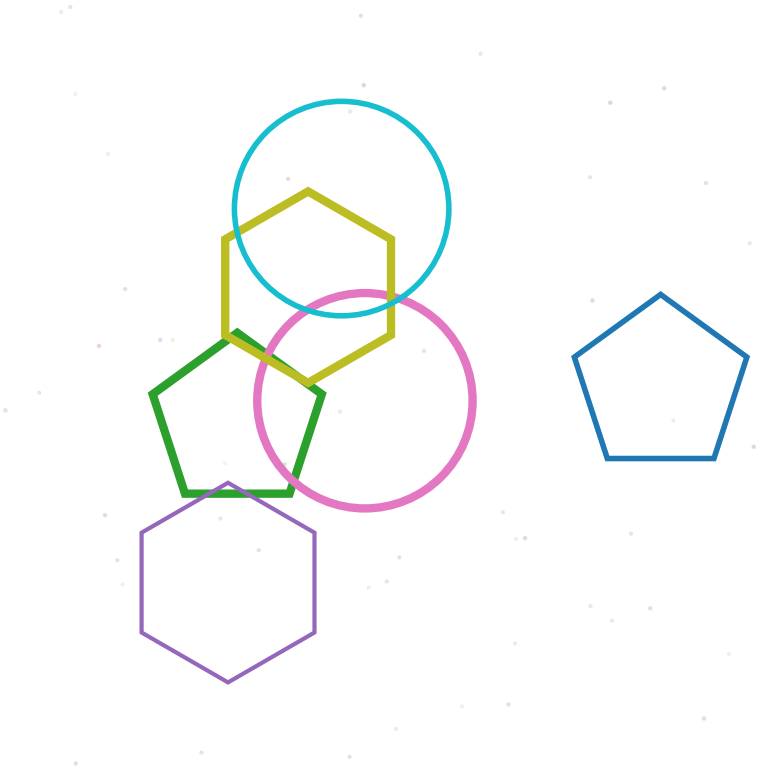[{"shape": "pentagon", "thickness": 2, "radius": 0.59, "center": [0.858, 0.5]}, {"shape": "pentagon", "thickness": 3, "radius": 0.58, "center": [0.308, 0.452]}, {"shape": "hexagon", "thickness": 1.5, "radius": 0.65, "center": [0.296, 0.243]}, {"shape": "circle", "thickness": 3, "radius": 0.7, "center": [0.474, 0.48]}, {"shape": "hexagon", "thickness": 3, "radius": 0.62, "center": [0.4, 0.627]}, {"shape": "circle", "thickness": 2, "radius": 0.7, "center": [0.444, 0.729]}]